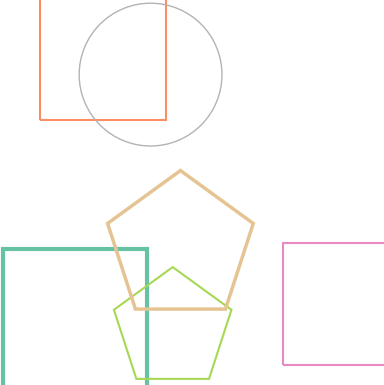[{"shape": "square", "thickness": 3, "radius": 0.94, "center": [0.194, 0.167]}, {"shape": "square", "thickness": 1.5, "radius": 0.82, "center": [0.267, 0.851]}, {"shape": "square", "thickness": 1.5, "radius": 0.79, "center": [0.895, 0.211]}, {"shape": "pentagon", "thickness": 1.5, "radius": 0.8, "center": [0.449, 0.146]}, {"shape": "pentagon", "thickness": 2.5, "radius": 0.99, "center": [0.469, 0.358]}, {"shape": "circle", "thickness": 1, "radius": 0.93, "center": [0.391, 0.806]}]